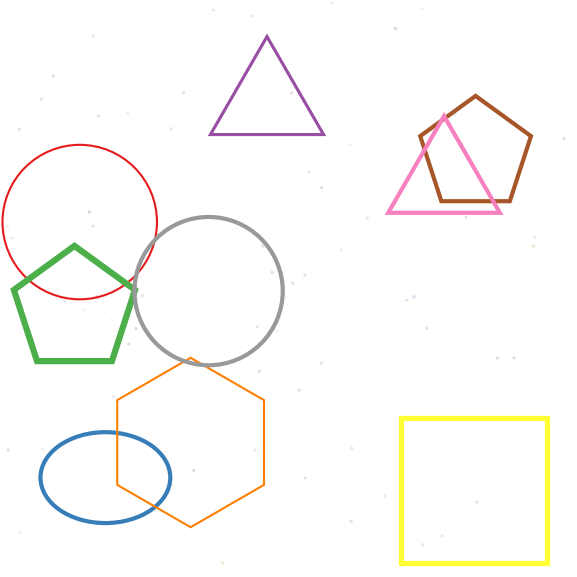[{"shape": "circle", "thickness": 1, "radius": 0.67, "center": [0.138, 0.615]}, {"shape": "oval", "thickness": 2, "radius": 0.56, "center": [0.182, 0.172]}, {"shape": "pentagon", "thickness": 3, "radius": 0.55, "center": [0.129, 0.463]}, {"shape": "triangle", "thickness": 1.5, "radius": 0.57, "center": [0.462, 0.823]}, {"shape": "hexagon", "thickness": 1, "radius": 0.73, "center": [0.33, 0.233]}, {"shape": "square", "thickness": 2.5, "radius": 0.63, "center": [0.82, 0.15]}, {"shape": "pentagon", "thickness": 2, "radius": 0.5, "center": [0.824, 0.732]}, {"shape": "triangle", "thickness": 2, "radius": 0.56, "center": [0.769, 0.686]}, {"shape": "circle", "thickness": 2, "radius": 0.64, "center": [0.361, 0.495]}]